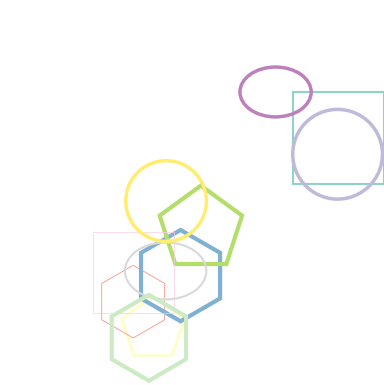[{"shape": "square", "thickness": 1.5, "radius": 0.59, "center": [0.88, 0.642]}, {"shape": "pentagon", "thickness": 1.5, "radius": 0.43, "center": [0.397, 0.146]}, {"shape": "circle", "thickness": 2.5, "radius": 0.58, "center": [0.877, 0.599]}, {"shape": "hexagon", "thickness": 0.5, "radius": 0.47, "center": [0.346, 0.217]}, {"shape": "hexagon", "thickness": 3, "radius": 0.59, "center": [0.469, 0.284]}, {"shape": "pentagon", "thickness": 3, "radius": 0.56, "center": [0.522, 0.405]}, {"shape": "square", "thickness": 0.5, "radius": 0.53, "center": [0.346, 0.291]}, {"shape": "oval", "thickness": 1.5, "radius": 0.53, "center": [0.43, 0.296]}, {"shape": "oval", "thickness": 2.5, "radius": 0.46, "center": [0.716, 0.761]}, {"shape": "hexagon", "thickness": 3, "radius": 0.56, "center": [0.387, 0.123]}, {"shape": "circle", "thickness": 2.5, "radius": 0.52, "center": [0.431, 0.478]}]